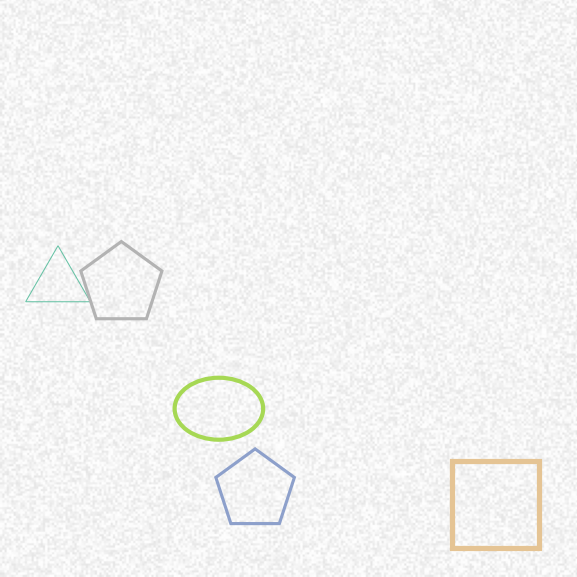[{"shape": "triangle", "thickness": 0.5, "radius": 0.32, "center": [0.1, 0.509]}, {"shape": "pentagon", "thickness": 1.5, "radius": 0.36, "center": [0.442, 0.15]}, {"shape": "oval", "thickness": 2, "radius": 0.38, "center": [0.379, 0.291]}, {"shape": "square", "thickness": 2.5, "radius": 0.38, "center": [0.858, 0.125]}, {"shape": "pentagon", "thickness": 1.5, "radius": 0.37, "center": [0.21, 0.507]}]